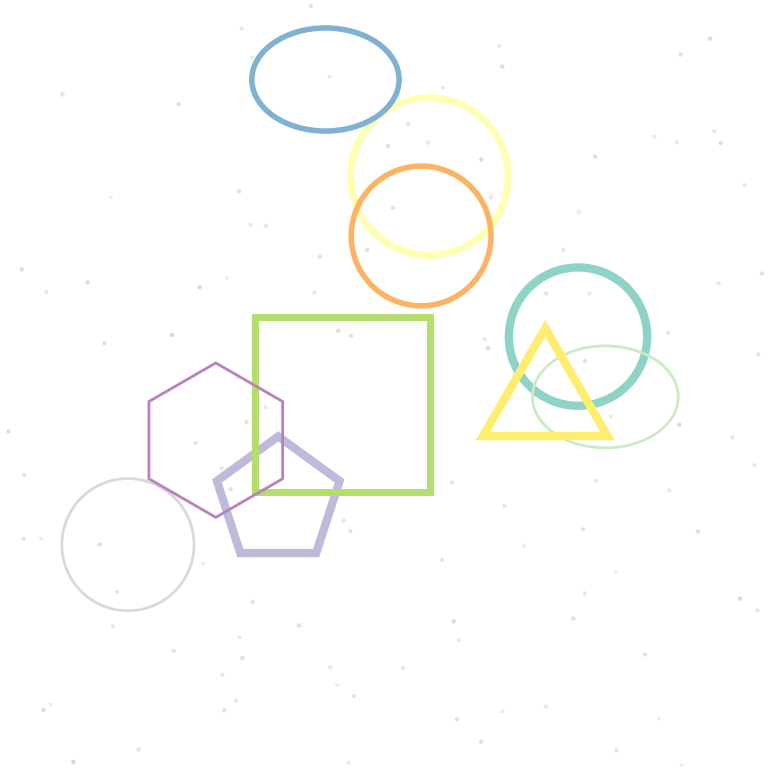[{"shape": "circle", "thickness": 3, "radius": 0.45, "center": [0.751, 0.563]}, {"shape": "circle", "thickness": 2.5, "radius": 0.51, "center": [0.558, 0.771]}, {"shape": "pentagon", "thickness": 3, "radius": 0.42, "center": [0.361, 0.349]}, {"shape": "oval", "thickness": 2, "radius": 0.48, "center": [0.423, 0.897]}, {"shape": "circle", "thickness": 2, "radius": 0.45, "center": [0.547, 0.694]}, {"shape": "square", "thickness": 2.5, "radius": 0.57, "center": [0.445, 0.475]}, {"shape": "circle", "thickness": 1, "radius": 0.43, "center": [0.166, 0.293]}, {"shape": "hexagon", "thickness": 1, "radius": 0.5, "center": [0.28, 0.428]}, {"shape": "oval", "thickness": 1, "radius": 0.47, "center": [0.786, 0.485]}, {"shape": "triangle", "thickness": 3, "radius": 0.47, "center": [0.708, 0.48]}]